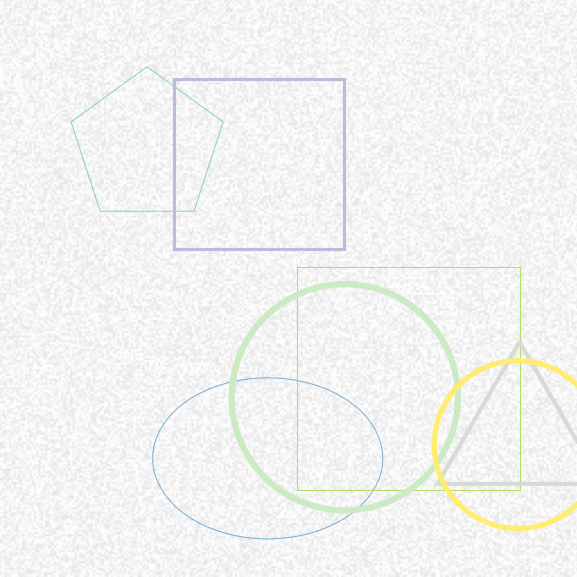[{"shape": "pentagon", "thickness": 0.5, "radius": 0.69, "center": [0.255, 0.745]}, {"shape": "square", "thickness": 1.5, "radius": 0.74, "center": [0.449, 0.715]}, {"shape": "oval", "thickness": 0.5, "radius": 1.0, "center": [0.464, 0.205]}, {"shape": "square", "thickness": 0.5, "radius": 0.96, "center": [0.708, 0.344]}, {"shape": "triangle", "thickness": 2, "radius": 0.82, "center": [0.9, 0.243]}, {"shape": "circle", "thickness": 3, "radius": 0.98, "center": [0.597, 0.311]}, {"shape": "circle", "thickness": 2.5, "radius": 0.73, "center": [0.897, 0.229]}]